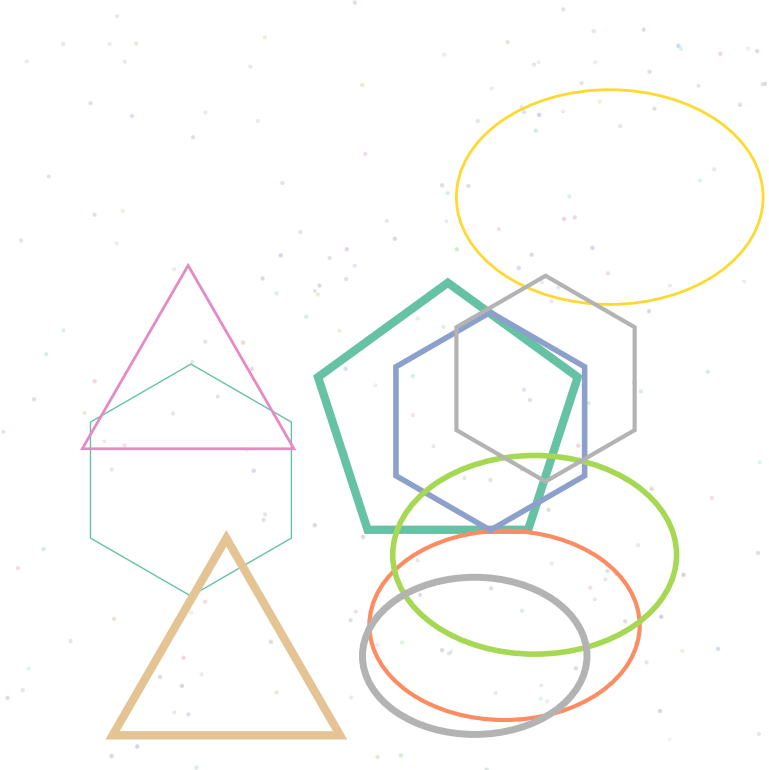[{"shape": "hexagon", "thickness": 0.5, "radius": 0.75, "center": [0.248, 0.377]}, {"shape": "pentagon", "thickness": 3, "radius": 0.89, "center": [0.582, 0.455]}, {"shape": "oval", "thickness": 1.5, "radius": 0.88, "center": [0.655, 0.188]}, {"shape": "hexagon", "thickness": 2, "radius": 0.71, "center": [0.637, 0.453]}, {"shape": "triangle", "thickness": 1, "radius": 0.79, "center": [0.244, 0.497]}, {"shape": "oval", "thickness": 2, "radius": 0.92, "center": [0.694, 0.279]}, {"shape": "oval", "thickness": 1, "radius": 1.0, "center": [0.792, 0.744]}, {"shape": "triangle", "thickness": 3, "radius": 0.85, "center": [0.294, 0.13]}, {"shape": "oval", "thickness": 2.5, "radius": 0.73, "center": [0.617, 0.148]}, {"shape": "hexagon", "thickness": 1.5, "radius": 0.67, "center": [0.709, 0.508]}]